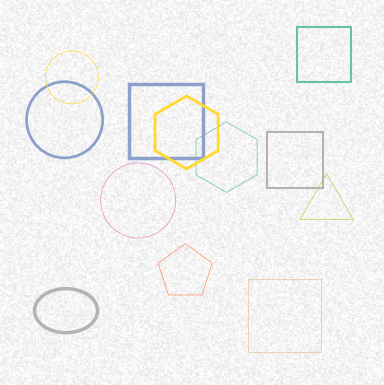[{"shape": "hexagon", "thickness": 0.5, "radius": 0.46, "center": [0.589, 0.592]}, {"shape": "square", "thickness": 1.5, "radius": 0.36, "center": [0.841, 0.858]}, {"shape": "pentagon", "thickness": 0.5, "radius": 0.37, "center": [0.481, 0.294]}, {"shape": "square", "thickness": 2.5, "radius": 0.48, "center": [0.432, 0.685]}, {"shape": "circle", "thickness": 2, "radius": 0.49, "center": [0.168, 0.689]}, {"shape": "circle", "thickness": 0.5, "radius": 0.49, "center": [0.359, 0.479]}, {"shape": "triangle", "thickness": 0.5, "radius": 0.4, "center": [0.848, 0.47]}, {"shape": "circle", "thickness": 0.5, "radius": 0.34, "center": [0.187, 0.799]}, {"shape": "hexagon", "thickness": 2, "radius": 0.47, "center": [0.485, 0.656]}, {"shape": "square", "thickness": 0.5, "radius": 0.48, "center": [0.738, 0.18]}, {"shape": "square", "thickness": 1.5, "radius": 0.36, "center": [0.767, 0.585]}, {"shape": "oval", "thickness": 2.5, "radius": 0.41, "center": [0.172, 0.193]}]